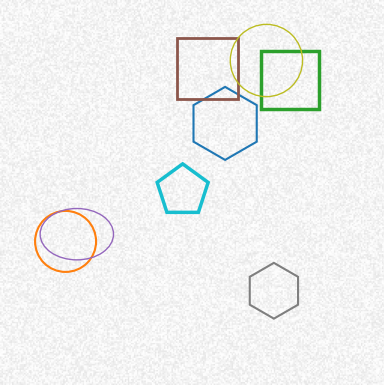[{"shape": "hexagon", "thickness": 1.5, "radius": 0.47, "center": [0.585, 0.679]}, {"shape": "circle", "thickness": 1.5, "radius": 0.4, "center": [0.17, 0.373]}, {"shape": "square", "thickness": 2.5, "radius": 0.38, "center": [0.753, 0.792]}, {"shape": "oval", "thickness": 1, "radius": 0.48, "center": [0.2, 0.392]}, {"shape": "square", "thickness": 2, "radius": 0.4, "center": [0.538, 0.821]}, {"shape": "hexagon", "thickness": 1.5, "radius": 0.36, "center": [0.711, 0.245]}, {"shape": "circle", "thickness": 1, "radius": 0.47, "center": [0.692, 0.843]}, {"shape": "pentagon", "thickness": 2.5, "radius": 0.35, "center": [0.474, 0.505]}]